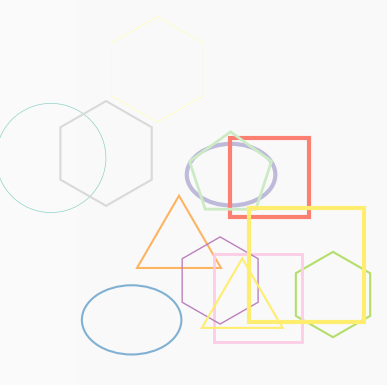[{"shape": "circle", "thickness": 0.5, "radius": 0.71, "center": [0.132, 0.59]}, {"shape": "hexagon", "thickness": 0.5, "radius": 0.68, "center": [0.406, 0.82]}, {"shape": "oval", "thickness": 3, "radius": 0.57, "center": [0.596, 0.546]}, {"shape": "square", "thickness": 3, "radius": 0.51, "center": [0.695, 0.539]}, {"shape": "oval", "thickness": 1.5, "radius": 0.64, "center": [0.34, 0.169]}, {"shape": "triangle", "thickness": 1.5, "radius": 0.63, "center": [0.462, 0.367]}, {"shape": "hexagon", "thickness": 1.5, "radius": 0.55, "center": [0.859, 0.235]}, {"shape": "square", "thickness": 2, "radius": 0.57, "center": [0.665, 0.226]}, {"shape": "hexagon", "thickness": 1.5, "radius": 0.68, "center": [0.274, 0.601]}, {"shape": "hexagon", "thickness": 1, "radius": 0.57, "center": [0.568, 0.271]}, {"shape": "pentagon", "thickness": 2, "radius": 0.56, "center": [0.595, 0.547]}, {"shape": "triangle", "thickness": 1.5, "radius": 0.6, "center": [0.625, 0.209]}, {"shape": "square", "thickness": 3, "radius": 0.74, "center": [0.791, 0.311]}]